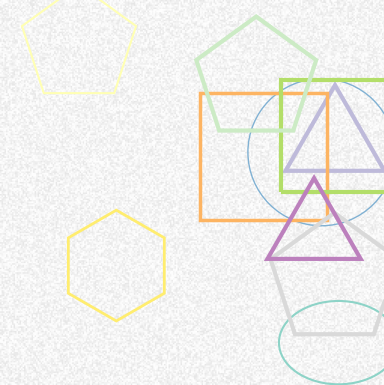[{"shape": "oval", "thickness": 1.5, "radius": 0.77, "center": [0.879, 0.11]}, {"shape": "pentagon", "thickness": 1.5, "radius": 0.78, "center": [0.205, 0.884]}, {"shape": "triangle", "thickness": 3, "radius": 0.74, "center": [0.87, 0.631]}, {"shape": "circle", "thickness": 1, "radius": 0.96, "center": [0.835, 0.605]}, {"shape": "square", "thickness": 2.5, "radius": 0.82, "center": [0.684, 0.593]}, {"shape": "square", "thickness": 3, "radius": 0.73, "center": [0.876, 0.647]}, {"shape": "pentagon", "thickness": 3, "radius": 0.87, "center": [0.869, 0.273]}, {"shape": "triangle", "thickness": 3, "radius": 0.7, "center": [0.816, 0.397]}, {"shape": "pentagon", "thickness": 3, "radius": 0.82, "center": [0.665, 0.793]}, {"shape": "hexagon", "thickness": 2, "radius": 0.72, "center": [0.302, 0.31]}]